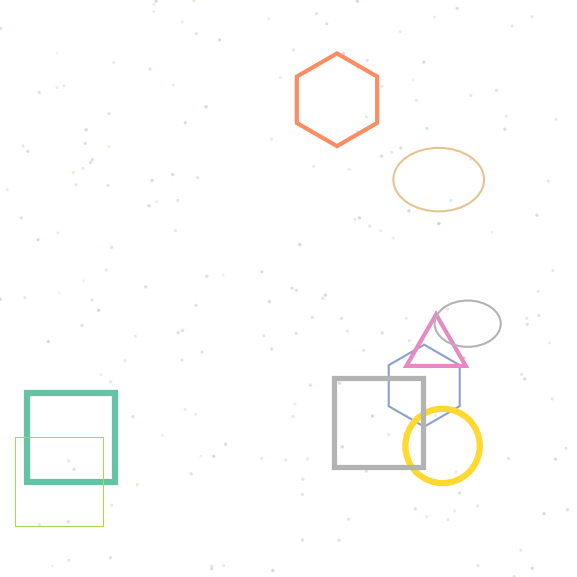[{"shape": "square", "thickness": 3, "radius": 0.38, "center": [0.124, 0.242]}, {"shape": "hexagon", "thickness": 2, "radius": 0.4, "center": [0.584, 0.826]}, {"shape": "hexagon", "thickness": 1, "radius": 0.35, "center": [0.735, 0.331]}, {"shape": "triangle", "thickness": 2, "radius": 0.3, "center": [0.755, 0.395]}, {"shape": "square", "thickness": 0.5, "radius": 0.38, "center": [0.102, 0.165]}, {"shape": "circle", "thickness": 3, "radius": 0.32, "center": [0.766, 0.227]}, {"shape": "oval", "thickness": 1, "radius": 0.39, "center": [0.76, 0.688]}, {"shape": "square", "thickness": 2.5, "radius": 0.39, "center": [0.656, 0.267]}, {"shape": "oval", "thickness": 1, "radius": 0.29, "center": [0.81, 0.439]}]